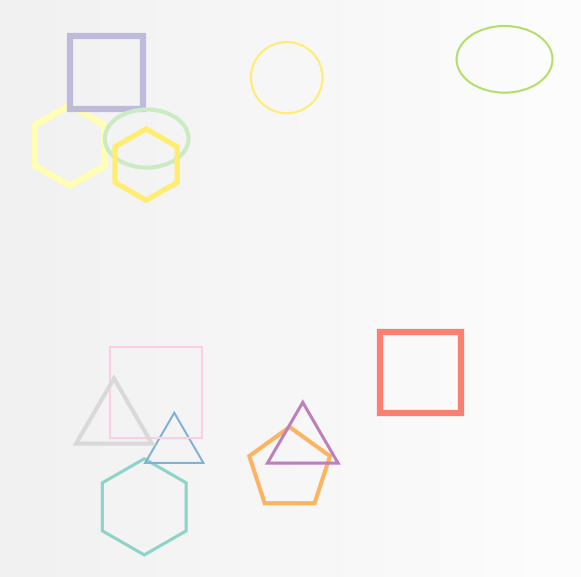[{"shape": "hexagon", "thickness": 1.5, "radius": 0.42, "center": [0.248, 0.121]}, {"shape": "hexagon", "thickness": 3, "radius": 0.35, "center": [0.12, 0.747]}, {"shape": "square", "thickness": 3, "radius": 0.32, "center": [0.184, 0.874]}, {"shape": "square", "thickness": 3, "radius": 0.35, "center": [0.723, 0.354]}, {"shape": "triangle", "thickness": 1, "radius": 0.29, "center": [0.3, 0.226]}, {"shape": "pentagon", "thickness": 2, "radius": 0.36, "center": [0.498, 0.187]}, {"shape": "oval", "thickness": 1, "radius": 0.41, "center": [0.868, 0.896]}, {"shape": "square", "thickness": 1, "radius": 0.39, "center": [0.268, 0.32]}, {"shape": "triangle", "thickness": 2, "radius": 0.38, "center": [0.196, 0.269]}, {"shape": "triangle", "thickness": 1.5, "radius": 0.35, "center": [0.521, 0.232]}, {"shape": "oval", "thickness": 2, "radius": 0.36, "center": [0.252, 0.759]}, {"shape": "hexagon", "thickness": 2.5, "radius": 0.31, "center": [0.251, 0.714]}, {"shape": "circle", "thickness": 1, "radius": 0.31, "center": [0.493, 0.865]}]